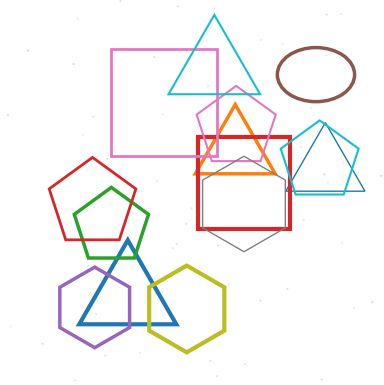[{"shape": "triangle", "thickness": 3, "radius": 0.73, "center": [0.332, 0.23]}, {"shape": "triangle", "thickness": 1, "radius": 0.59, "center": [0.845, 0.563]}, {"shape": "triangle", "thickness": 2.5, "radius": 0.6, "center": [0.611, 0.609]}, {"shape": "pentagon", "thickness": 2.5, "radius": 0.51, "center": [0.289, 0.412]}, {"shape": "square", "thickness": 3, "radius": 0.6, "center": [0.633, 0.524]}, {"shape": "pentagon", "thickness": 2, "radius": 0.59, "center": [0.24, 0.473]}, {"shape": "hexagon", "thickness": 2.5, "radius": 0.52, "center": [0.246, 0.202]}, {"shape": "oval", "thickness": 2.5, "radius": 0.5, "center": [0.821, 0.806]}, {"shape": "pentagon", "thickness": 1.5, "radius": 0.54, "center": [0.613, 0.669]}, {"shape": "square", "thickness": 2, "radius": 0.69, "center": [0.426, 0.734]}, {"shape": "hexagon", "thickness": 1, "radius": 0.62, "center": [0.634, 0.47]}, {"shape": "hexagon", "thickness": 3, "radius": 0.56, "center": [0.485, 0.197]}, {"shape": "pentagon", "thickness": 1.5, "radius": 0.53, "center": [0.83, 0.581]}, {"shape": "triangle", "thickness": 1.5, "radius": 0.69, "center": [0.557, 0.824]}]